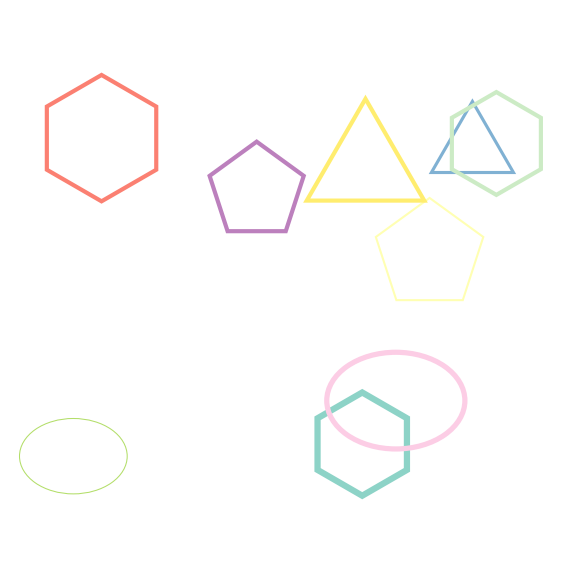[{"shape": "hexagon", "thickness": 3, "radius": 0.45, "center": [0.627, 0.23]}, {"shape": "pentagon", "thickness": 1, "radius": 0.49, "center": [0.744, 0.559]}, {"shape": "hexagon", "thickness": 2, "radius": 0.55, "center": [0.176, 0.76]}, {"shape": "triangle", "thickness": 1.5, "radius": 0.41, "center": [0.818, 0.741]}, {"shape": "oval", "thickness": 0.5, "radius": 0.47, "center": [0.127, 0.209]}, {"shape": "oval", "thickness": 2.5, "radius": 0.6, "center": [0.685, 0.305]}, {"shape": "pentagon", "thickness": 2, "radius": 0.43, "center": [0.444, 0.668]}, {"shape": "hexagon", "thickness": 2, "radius": 0.45, "center": [0.86, 0.751]}, {"shape": "triangle", "thickness": 2, "radius": 0.59, "center": [0.633, 0.711]}]